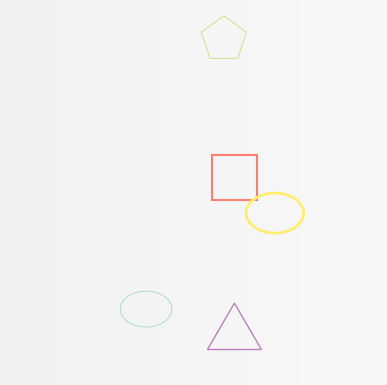[{"shape": "oval", "thickness": 0.5, "radius": 0.33, "center": [0.377, 0.197]}, {"shape": "square", "thickness": 1.5, "radius": 0.29, "center": [0.605, 0.54]}, {"shape": "pentagon", "thickness": 0.5, "radius": 0.31, "center": [0.578, 0.898]}, {"shape": "triangle", "thickness": 1, "radius": 0.4, "center": [0.605, 0.132]}, {"shape": "oval", "thickness": 2, "radius": 0.37, "center": [0.71, 0.446]}]